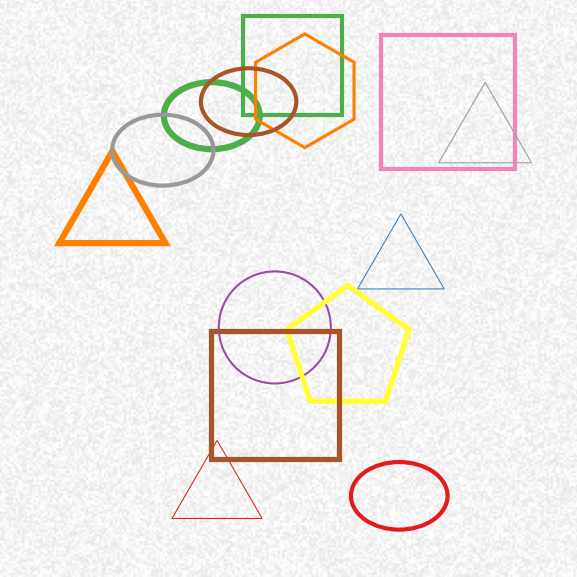[{"shape": "triangle", "thickness": 0.5, "radius": 0.45, "center": [0.376, 0.146]}, {"shape": "oval", "thickness": 2, "radius": 0.42, "center": [0.691, 0.141]}, {"shape": "triangle", "thickness": 0.5, "radius": 0.43, "center": [0.694, 0.542]}, {"shape": "oval", "thickness": 3, "radius": 0.41, "center": [0.367, 0.799]}, {"shape": "square", "thickness": 2, "radius": 0.43, "center": [0.507, 0.886]}, {"shape": "circle", "thickness": 1, "radius": 0.49, "center": [0.476, 0.432]}, {"shape": "hexagon", "thickness": 1.5, "radius": 0.49, "center": [0.528, 0.842]}, {"shape": "triangle", "thickness": 3, "radius": 0.53, "center": [0.195, 0.631]}, {"shape": "pentagon", "thickness": 2.5, "radius": 0.56, "center": [0.602, 0.394]}, {"shape": "oval", "thickness": 2, "radius": 0.41, "center": [0.431, 0.823]}, {"shape": "square", "thickness": 2.5, "radius": 0.55, "center": [0.476, 0.316]}, {"shape": "square", "thickness": 2, "radius": 0.58, "center": [0.776, 0.822]}, {"shape": "oval", "thickness": 2, "radius": 0.44, "center": [0.282, 0.739]}, {"shape": "triangle", "thickness": 0.5, "radius": 0.46, "center": [0.84, 0.764]}]